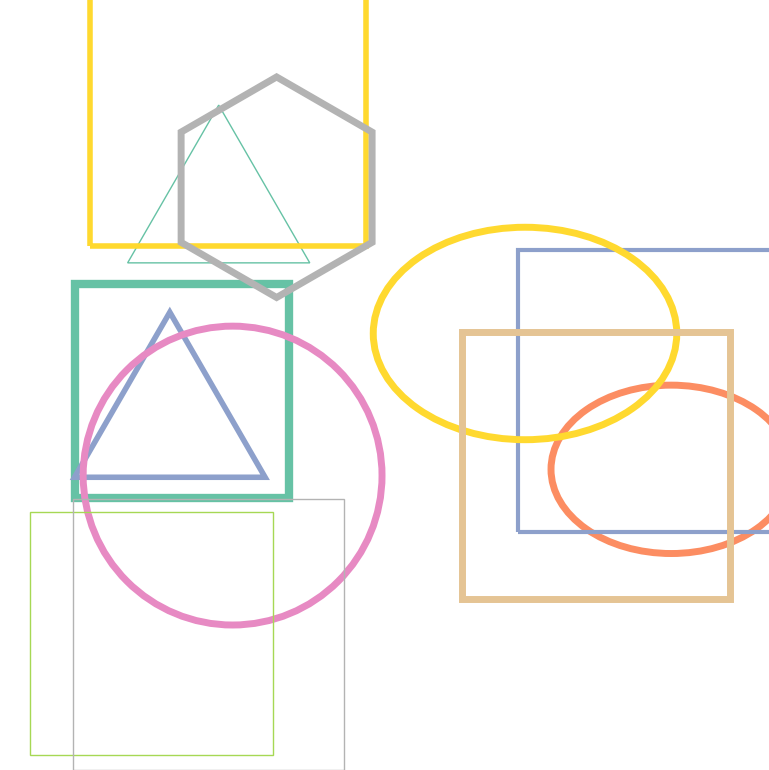[{"shape": "triangle", "thickness": 0.5, "radius": 0.68, "center": [0.284, 0.727]}, {"shape": "square", "thickness": 3, "radius": 0.69, "center": [0.237, 0.492]}, {"shape": "oval", "thickness": 2.5, "radius": 0.78, "center": [0.872, 0.39]}, {"shape": "square", "thickness": 1.5, "radius": 0.92, "center": [0.856, 0.492]}, {"shape": "triangle", "thickness": 2, "radius": 0.71, "center": [0.221, 0.452]}, {"shape": "circle", "thickness": 2.5, "radius": 0.97, "center": [0.302, 0.382]}, {"shape": "square", "thickness": 0.5, "radius": 0.79, "center": [0.197, 0.177]}, {"shape": "oval", "thickness": 2.5, "radius": 0.99, "center": [0.682, 0.567]}, {"shape": "square", "thickness": 2, "radius": 0.9, "center": [0.296, 0.859]}, {"shape": "square", "thickness": 2.5, "radius": 0.87, "center": [0.774, 0.395]}, {"shape": "square", "thickness": 0.5, "radius": 0.88, "center": [0.271, 0.177]}, {"shape": "hexagon", "thickness": 2.5, "radius": 0.72, "center": [0.359, 0.757]}]